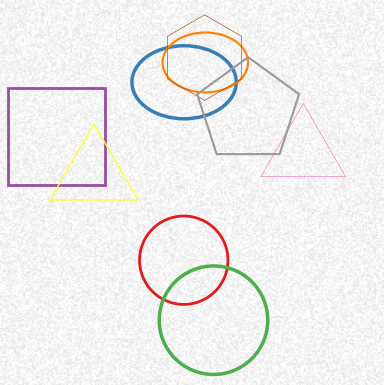[{"shape": "circle", "thickness": 2, "radius": 0.57, "center": [0.477, 0.324]}, {"shape": "oval", "thickness": 2.5, "radius": 0.68, "center": [0.478, 0.786]}, {"shape": "circle", "thickness": 2.5, "radius": 0.7, "center": [0.555, 0.168]}, {"shape": "square", "thickness": 2, "radius": 0.63, "center": [0.147, 0.646]}, {"shape": "oval", "thickness": 1.5, "radius": 0.56, "center": [0.533, 0.838]}, {"shape": "triangle", "thickness": 1, "radius": 0.66, "center": [0.244, 0.546]}, {"shape": "hexagon", "thickness": 0.5, "radius": 0.56, "center": [0.531, 0.85]}, {"shape": "triangle", "thickness": 0.5, "radius": 0.63, "center": [0.788, 0.605]}, {"shape": "pentagon", "thickness": 1.5, "radius": 0.7, "center": [0.645, 0.712]}]